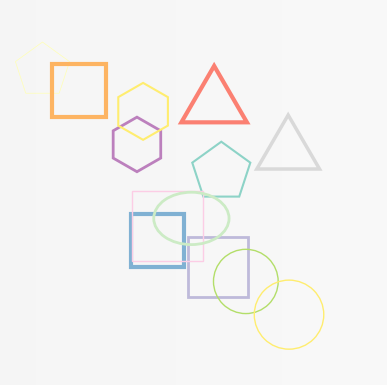[{"shape": "pentagon", "thickness": 1.5, "radius": 0.39, "center": [0.571, 0.553]}, {"shape": "pentagon", "thickness": 0.5, "radius": 0.37, "center": [0.11, 0.817]}, {"shape": "square", "thickness": 2, "radius": 0.39, "center": [0.562, 0.306]}, {"shape": "triangle", "thickness": 3, "radius": 0.49, "center": [0.553, 0.731]}, {"shape": "square", "thickness": 3, "radius": 0.34, "center": [0.406, 0.376]}, {"shape": "square", "thickness": 3, "radius": 0.34, "center": [0.204, 0.765]}, {"shape": "circle", "thickness": 1, "radius": 0.42, "center": [0.634, 0.269]}, {"shape": "square", "thickness": 1, "radius": 0.46, "center": [0.433, 0.413]}, {"shape": "triangle", "thickness": 2.5, "radius": 0.47, "center": [0.744, 0.608]}, {"shape": "hexagon", "thickness": 2, "radius": 0.35, "center": [0.353, 0.625]}, {"shape": "oval", "thickness": 2, "radius": 0.49, "center": [0.494, 0.433]}, {"shape": "hexagon", "thickness": 1.5, "radius": 0.37, "center": [0.369, 0.711]}, {"shape": "circle", "thickness": 1, "radius": 0.45, "center": [0.746, 0.183]}]